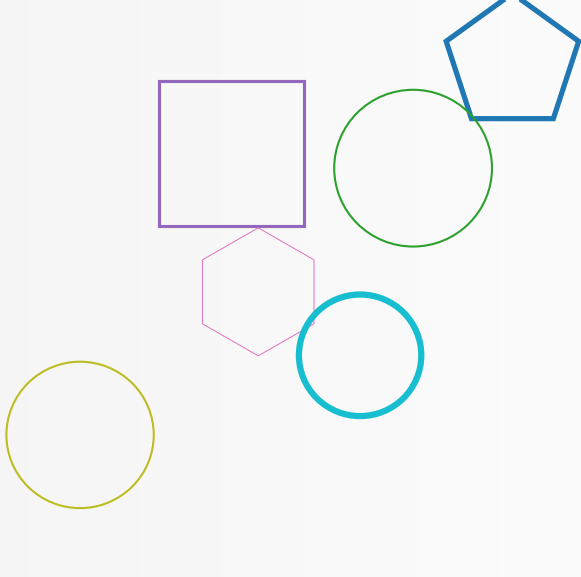[{"shape": "pentagon", "thickness": 2.5, "radius": 0.6, "center": [0.882, 0.891]}, {"shape": "circle", "thickness": 1, "radius": 0.68, "center": [0.711, 0.708]}, {"shape": "square", "thickness": 1.5, "radius": 0.63, "center": [0.398, 0.733]}, {"shape": "hexagon", "thickness": 0.5, "radius": 0.55, "center": [0.444, 0.494]}, {"shape": "circle", "thickness": 1, "radius": 0.63, "center": [0.138, 0.246]}, {"shape": "circle", "thickness": 3, "radius": 0.53, "center": [0.62, 0.384]}]